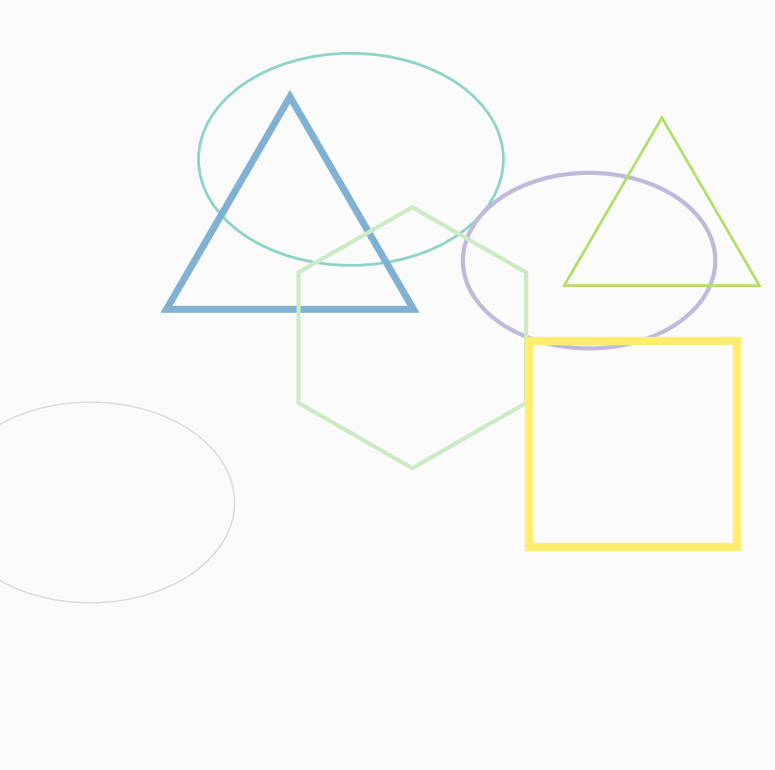[{"shape": "oval", "thickness": 1, "radius": 0.98, "center": [0.453, 0.793]}, {"shape": "oval", "thickness": 1.5, "radius": 0.81, "center": [0.76, 0.662]}, {"shape": "triangle", "thickness": 2.5, "radius": 0.92, "center": [0.374, 0.69]}, {"shape": "triangle", "thickness": 1, "radius": 0.73, "center": [0.854, 0.702]}, {"shape": "oval", "thickness": 0.5, "radius": 0.93, "center": [0.117, 0.347]}, {"shape": "hexagon", "thickness": 1.5, "radius": 0.85, "center": [0.532, 0.561]}, {"shape": "square", "thickness": 3, "radius": 0.67, "center": [0.816, 0.423]}]